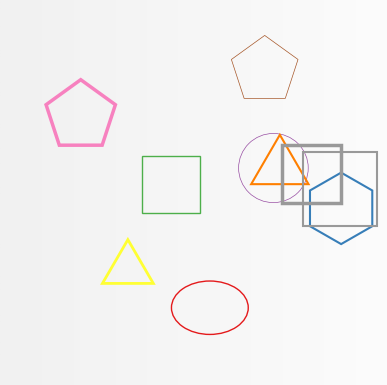[{"shape": "oval", "thickness": 1, "radius": 0.5, "center": [0.542, 0.201]}, {"shape": "hexagon", "thickness": 1.5, "radius": 0.46, "center": [0.88, 0.459]}, {"shape": "square", "thickness": 1, "radius": 0.37, "center": [0.44, 0.521]}, {"shape": "circle", "thickness": 0.5, "radius": 0.45, "center": [0.706, 0.564]}, {"shape": "triangle", "thickness": 1.5, "radius": 0.43, "center": [0.722, 0.564]}, {"shape": "triangle", "thickness": 2, "radius": 0.38, "center": [0.33, 0.302]}, {"shape": "pentagon", "thickness": 0.5, "radius": 0.45, "center": [0.683, 0.818]}, {"shape": "pentagon", "thickness": 2.5, "radius": 0.47, "center": [0.208, 0.699]}, {"shape": "square", "thickness": 1.5, "radius": 0.48, "center": [0.878, 0.508]}, {"shape": "square", "thickness": 2.5, "radius": 0.38, "center": [0.804, 0.547]}]